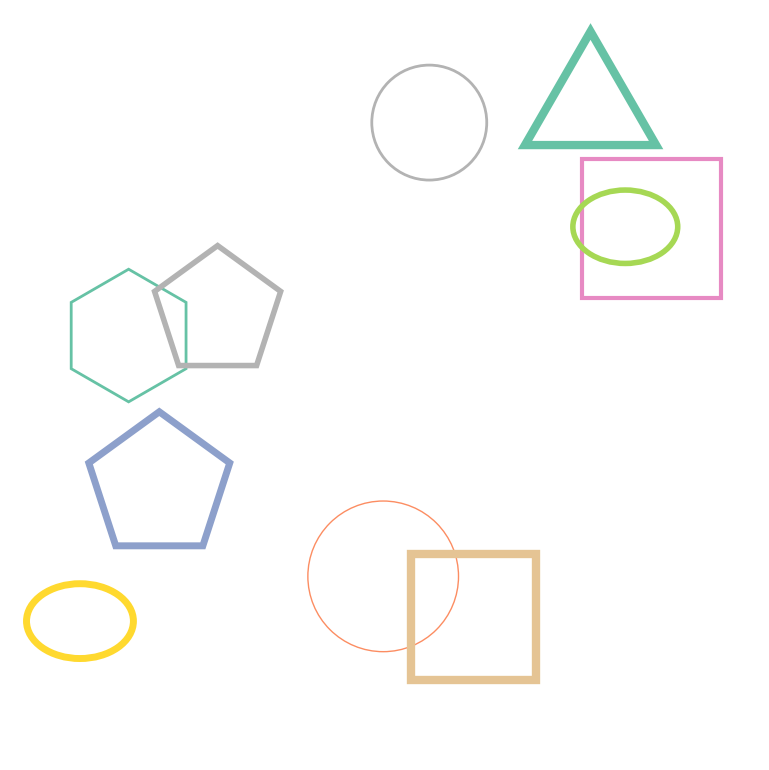[{"shape": "hexagon", "thickness": 1, "radius": 0.43, "center": [0.167, 0.564]}, {"shape": "triangle", "thickness": 3, "radius": 0.49, "center": [0.767, 0.861]}, {"shape": "circle", "thickness": 0.5, "radius": 0.49, "center": [0.498, 0.251]}, {"shape": "pentagon", "thickness": 2.5, "radius": 0.48, "center": [0.207, 0.369]}, {"shape": "square", "thickness": 1.5, "radius": 0.45, "center": [0.846, 0.703]}, {"shape": "oval", "thickness": 2, "radius": 0.34, "center": [0.812, 0.706]}, {"shape": "oval", "thickness": 2.5, "radius": 0.35, "center": [0.104, 0.193]}, {"shape": "square", "thickness": 3, "radius": 0.41, "center": [0.615, 0.198]}, {"shape": "pentagon", "thickness": 2, "radius": 0.43, "center": [0.283, 0.595]}, {"shape": "circle", "thickness": 1, "radius": 0.37, "center": [0.557, 0.841]}]